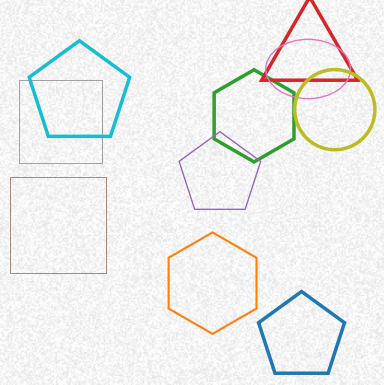[{"shape": "pentagon", "thickness": 2.5, "radius": 0.59, "center": [0.783, 0.125]}, {"shape": "hexagon", "thickness": 1.5, "radius": 0.66, "center": [0.552, 0.265]}, {"shape": "hexagon", "thickness": 2.5, "radius": 0.6, "center": [0.66, 0.699]}, {"shape": "triangle", "thickness": 2.5, "radius": 0.72, "center": [0.804, 0.864]}, {"shape": "pentagon", "thickness": 1, "radius": 0.56, "center": [0.571, 0.546]}, {"shape": "square", "thickness": 0.5, "radius": 0.62, "center": [0.15, 0.416]}, {"shape": "oval", "thickness": 1, "radius": 0.55, "center": [0.8, 0.821]}, {"shape": "square", "thickness": 0.5, "radius": 0.54, "center": [0.157, 0.685]}, {"shape": "circle", "thickness": 2.5, "radius": 0.52, "center": [0.87, 0.715]}, {"shape": "pentagon", "thickness": 2.5, "radius": 0.69, "center": [0.206, 0.757]}]